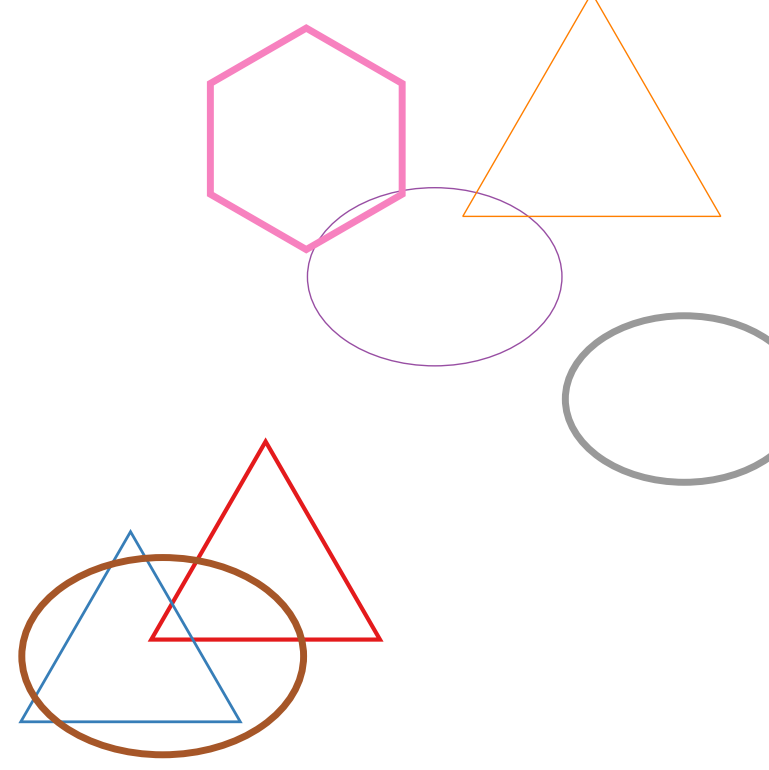[{"shape": "triangle", "thickness": 1.5, "radius": 0.86, "center": [0.345, 0.255]}, {"shape": "triangle", "thickness": 1, "radius": 0.82, "center": [0.17, 0.145]}, {"shape": "oval", "thickness": 0.5, "radius": 0.83, "center": [0.565, 0.641]}, {"shape": "triangle", "thickness": 0.5, "radius": 0.97, "center": [0.769, 0.816]}, {"shape": "oval", "thickness": 2.5, "radius": 0.91, "center": [0.211, 0.148]}, {"shape": "hexagon", "thickness": 2.5, "radius": 0.72, "center": [0.398, 0.82]}, {"shape": "oval", "thickness": 2.5, "radius": 0.77, "center": [0.889, 0.482]}]